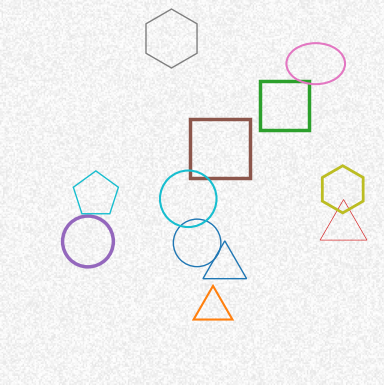[{"shape": "triangle", "thickness": 1, "radius": 0.33, "center": [0.584, 0.309]}, {"shape": "circle", "thickness": 1, "radius": 0.31, "center": [0.512, 0.369]}, {"shape": "triangle", "thickness": 1.5, "radius": 0.29, "center": [0.553, 0.199]}, {"shape": "square", "thickness": 2.5, "radius": 0.32, "center": [0.739, 0.726]}, {"shape": "triangle", "thickness": 0.5, "radius": 0.35, "center": [0.892, 0.412]}, {"shape": "circle", "thickness": 2.5, "radius": 0.33, "center": [0.228, 0.373]}, {"shape": "square", "thickness": 2.5, "radius": 0.38, "center": [0.572, 0.613]}, {"shape": "oval", "thickness": 1.5, "radius": 0.38, "center": [0.82, 0.835]}, {"shape": "hexagon", "thickness": 1, "radius": 0.38, "center": [0.445, 0.9]}, {"shape": "hexagon", "thickness": 2, "radius": 0.31, "center": [0.89, 0.508]}, {"shape": "circle", "thickness": 1.5, "radius": 0.37, "center": [0.489, 0.484]}, {"shape": "pentagon", "thickness": 1, "radius": 0.31, "center": [0.249, 0.495]}]